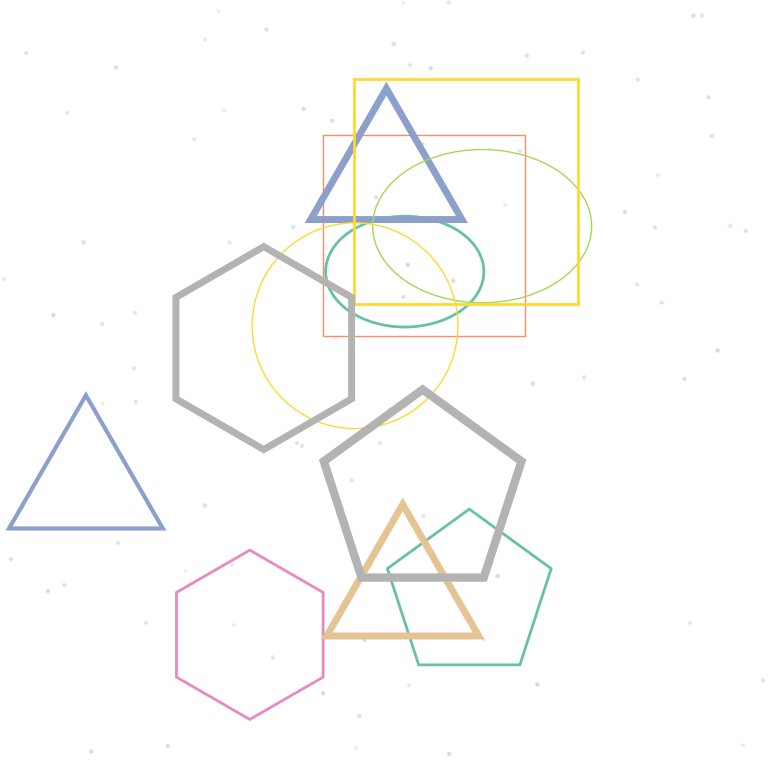[{"shape": "pentagon", "thickness": 1, "radius": 0.56, "center": [0.609, 0.227]}, {"shape": "oval", "thickness": 1, "radius": 0.51, "center": [0.526, 0.647]}, {"shape": "square", "thickness": 0.5, "radius": 0.66, "center": [0.551, 0.694]}, {"shape": "triangle", "thickness": 1.5, "radius": 0.58, "center": [0.112, 0.371]}, {"shape": "triangle", "thickness": 2.5, "radius": 0.57, "center": [0.502, 0.772]}, {"shape": "hexagon", "thickness": 1, "radius": 0.55, "center": [0.324, 0.176]}, {"shape": "oval", "thickness": 0.5, "radius": 0.71, "center": [0.626, 0.706]}, {"shape": "circle", "thickness": 0.5, "radius": 0.67, "center": [0.461, 0.577]}, {"shape": "square", "thickness": 1, "radius": 0.73, "center": [0.605, 0.751]}, {"shape": "triangle", "thickness": 2.5, "radius": 0.57, "center": [0.523, 0.231]}, {"shape": "hexagon", "thickness": 2.5, "radius": 0.66, "center": [0.343, 0.548]}, {"shape": "pentagon", "thickness": 3, "radius": 0.67, "center": [0.549, 0.359]}]